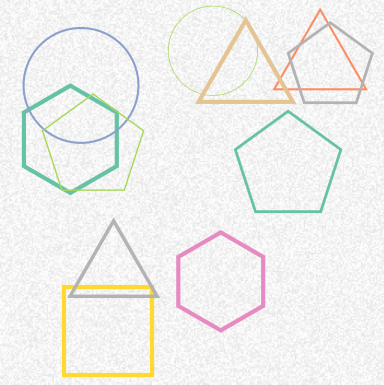[{"shape": "hexagon", "thickness": 3, "radius": 0.7, "center": [0.183, 0.638]}, {"shape": "pentagon", "thickness": 2, "radius": 0.72, "center": [0.748, 0.567]}, {"shape": "triangle", "thickness": 1.5, "radius": 0.69, "center": [0.832, 0.837]}, {"shape": "circle", "thickness": 1.5, "radius": 0.75, "center": [0.21, 0.778]}, {"shape": "hexagon", "thickness": 3, "radius": 0.64, "center": [0.573, 0.269]}, {"shape": "circle", "thickness": 0.5, "radius": 0.58, "center": [0.553, 0.868]}, {"shape": "pentagon", "thickness": 1, "radius": 0.69, "center": [0.242, 0.618]}, {"shape": "square", "thickness": 3, "radius": 0.57, "center": [0.281, 0.141]}, {"shape": "triangle", "thickness": 3, "radius": 0.71, "center": [0.638, 0.806]}, {"shape": "triangle", "thickness": 2.5, "radius": 0.65, "center": [0.295, 0.296]}, {"shape": "pentagon", "thickness": 2, "radius": 0.57, "center": [0.858, 0.826]}]